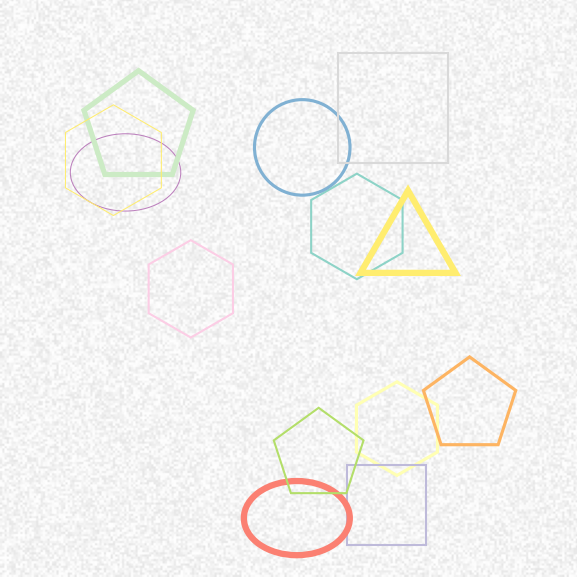[{"shape": "hexagon", "thickness": 1, "radius": 0.46, "center": [0.618, 0.607]}, {"shape": "hexagon", "thickness": 1.5, "radius": 0.41, "center": [0.687, 0.257]}, {"shape": "square", "thickness": 1, "radius": 0.34, "center": [0.67, 0.125]}, {"shape": "oval", "thickness": 3, "radius": 0.46, "center": [0.514, 0.102]}, {"shape": "circle", "thickness": 1.5, "radius": 0.41, "center": [0.523, 0.744]}, {"shape": "pentagon", "thickness": 1.5, "radius": 0.42, "center": [0.813, 0.297]}, {"shape": "pentagon", "thickness": 1, "radius": 0.41, "center": [0.552, 0.211]}, {"shape": "hexagon", "thickness": 1, "radius": 0.42, "center": [0.33, 0.499]}, {"shape": "square", "thickness": 1, "radius": 0.48, "center": [0.681, 0.812]}, {"shape": "oval", "thickness": 0.5, "radius": 0.48, "center": [0.217, 0.701]}, {"shape": "pentagon", "thickness": 2.5, "radius": 0.5, "center": [0.24, 0.777]}, {"shape": "triangle", "thickness": 3, "radius": 0.47, "center": [0.707, 0.574]}, {"shape": "hexagon", "thickness": 0.5, "radius": 0.48, "center": [0.196, 0.722]}]